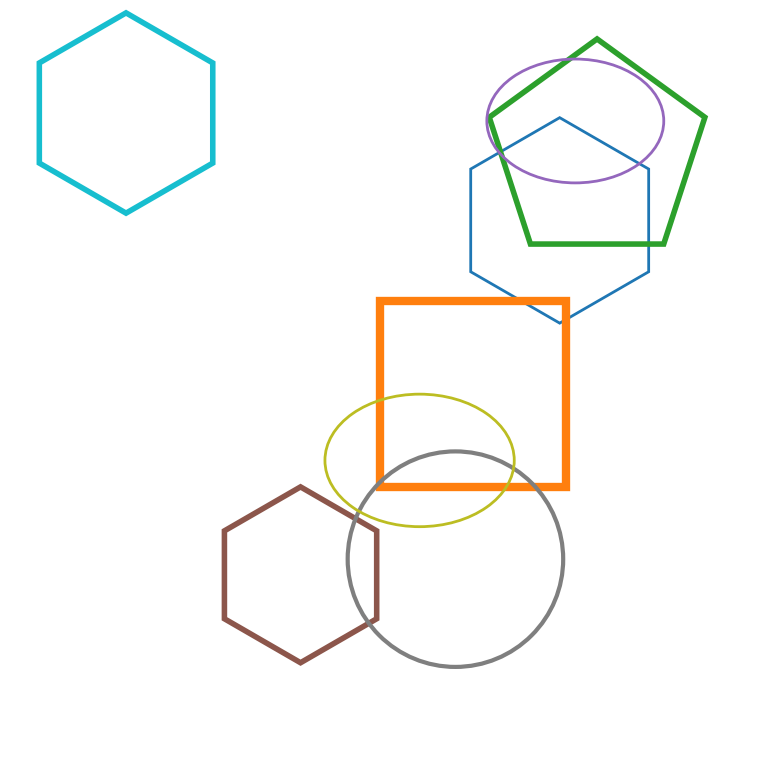[{"shape": "hexagon", "thickness": 1, "radius": 0.67, "center": [0.727, 0.714]}, {"shape": "square", "thickness": 3, "radius": 0.6, "center": [0.615, 0.489]}, {"shape": "pentagon", "thickness": 2, "radius": 0.74, "center": [0.775, 0.802]}, {"shape": "oval", "thickness": 1, "radius": 0.57, "center": [0.747, 0.843]}, {"shape": "hexagon", "thickness": 2, "radius": 0.57, "center": [0.39, 0.253]}, {"shape": "circle", "thickness": 1.5, "radius": 0.7, "center": [0.591, 0.274]}, {"shape": "oval", "thickness": 1, "radius": 0.61, "center": [0.545, 0.402]}, {"shape": "hexagon", "thickness": 2, "radius": 0.65, "center": [0.164, 0.853]}]